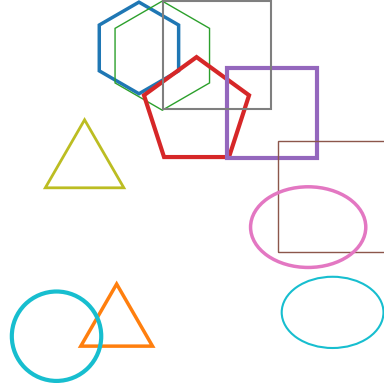[{"shape": "hexagon", "thickness": 2.5, "radius": 0.59, "center": [0.361, 0.875]}, {"shape": "triangle", "thickness": 2.5, "radius": 0.54, "center": [0.303, 0.155]}, {"shape": "hexagon", "thickness": 1, "radius": 0.71, "center": [0.422, 0.855]}, {"shape": "pentagon", "thickness": 3, "radius": 0.72, "center": [0.51, 0.708]}, {"shape": "square", "thickness": 3, "radius": 0.58, "center": [0.706, 0.706]}, {"shape": "square", "thickness": 1, "radius": 0.72, "center": [0.865, 0.489]}, {"shape": "oval", "thickness": 2.5, "radius": 0.75, "center": [0.8, 0.41]}, {"shape": "square", "thickness": 1.5, "radius": 0.7, "center": [0.564, 0.858]}, {"shape": "triangle", "thickness": 2, "radius": 0.59, "center": [0.22, 0.571]}, {"shape": "circle", "thickness": 3, "radius": 0.58, "center": [0.147, 0.127]}, {"shape": "oval", "thickness": 1.5, "radius": 0.66, "center": [0.864, 0.189]}]